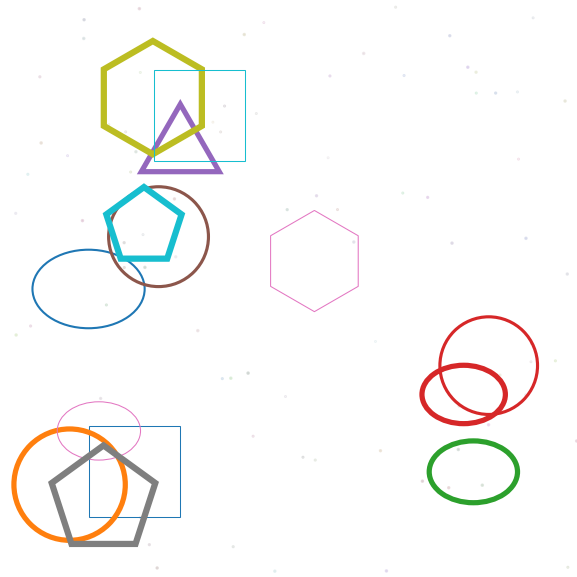[{"shape": "square", "thickness": 0.5, "radius": 0.39, "center": [0.233, 0.183]}, {"shape": "oval", "thickness": 1, "radius": 0.49, "center": [0.153, 0.499]}, {"shape": "circle", "thickness": 2.5, "radius": 0.48, "center": [0.121, 0.16]}, {"shape": "oval", "thickness": 2.5, "radius": 0.38, "center": [0.82, 0.182]}, {"shape": "circle", "thickness": 1.5, "radius": 0.42, "center": [0.846, 0.366]}, {"shape": "oval", "thickness": 2.5, "radius": 0.36, "center": [0.803, 0.316]}, {"shape": "triangle", "thickness": 2.5, "radius": 0.39, "center": [0.312, 0.741]}, {"shape": "circle", "thickness": 1.5, "radius": 0.43, "center": [0.275, 0.589]}, {"shape": "oval", "thickness": 0.5, "radius": 0.36, "center": [0.171, 0.253]}, {"shape": "hexagon", "thickness": 0.5, "radius": 0.44, "center": [0.544, 0.547]}, {"shape": "pentagon", "thickness": 3, "radius": 0.47, "center": [0.179, 0.134]}, {"shape": "hexagon", "thickness": 3, "radius": 0.49, "center": [0.265, 0.83]}, {"shape": "pentagon", "thickness": 3, "radius": 0.34, "center": [0.249, 0.607]}, {"shape": "square", "thickness": 0.5, "radius": 0.39, "center": [0.346, 0.799]}]